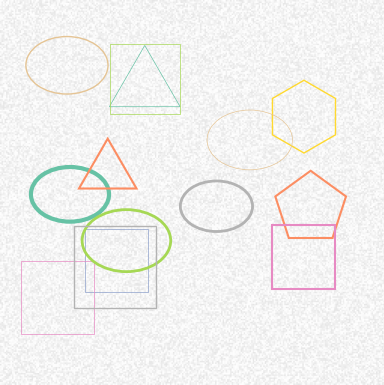[{"shape": "oval", "thickness": 3, "radius": 0.51, "center": [0.182, 0.495]}, {"shape": "triangle", "thickness": 0.5, "radius": 0.53, "center": [0.376, 0.776]}, {"shape": "triangle", "thickness": 1.5, "radius": 0.43, "center": [0.28, 0.553]}, {"shape": "pentagon", "thickness": 1.5, "radius": 0.48, "center": [0.807, 0.46]}, {"shape": "square", "thickness": 0.5, "radius": 0.41, "center": [0.303, 0.323]}, {"shape": "square", "thickness": 1.5, "radius": 0.41, "center": [0.789, 0.332]}, {"shape": "square", "thickness": 0.5, "radius": 0.47, "center": [0.15, 0.226]}, {"shape": "square", "thickness": 0.5, "radius": 0.46, "center": [0.376, 0.795]}, {"shape": "oval", "thickness": 2, "radius": 0.58, "center": [0.328, 0.375]}, {"shape": "hexagon", "thickness": 1, "radius": 0.47, "center": [0.79, 0.697]}, {"shape": "oval", "thickness": 1, "radius": 0.53, "center": [0.174, 0.83]}, {"shape": "oval", "thickness": 0.5, "radius": 0.55, "center": [0.649, 0.637]}, {"shape": "square", "thickness": 1, "radius": 0.53, "center": [0.299, 0.306]}, {"shape": "oval", "thickness": 2, "radius": 0.47, "center": [0.562, 0.464]}]